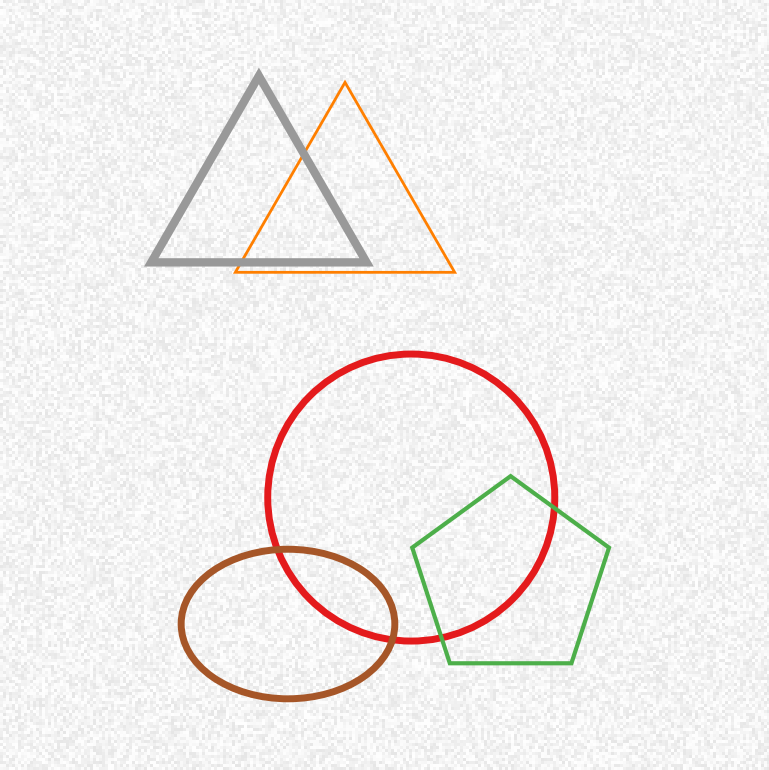[{"shape": "circle", "thickness": 2.5, "radius": 0.93, "center": [0.534, 0.354]}, {"shape": "pentagon", "thickness": 1.5, "radius": 0.67, "center": [0.663, 0.247]}, {"shape": "triangle", "thickness": 1, "radius": 0.82, "center": [0.448, 0.729]}, {"shape": "oval", "thickness": 2.5, "radius": 0.69, "center": [0.374, 0.19]}, {"shape": "triangle", "thickness": 3, "radius": 0.81, "center": [0.336, 0.74]}]